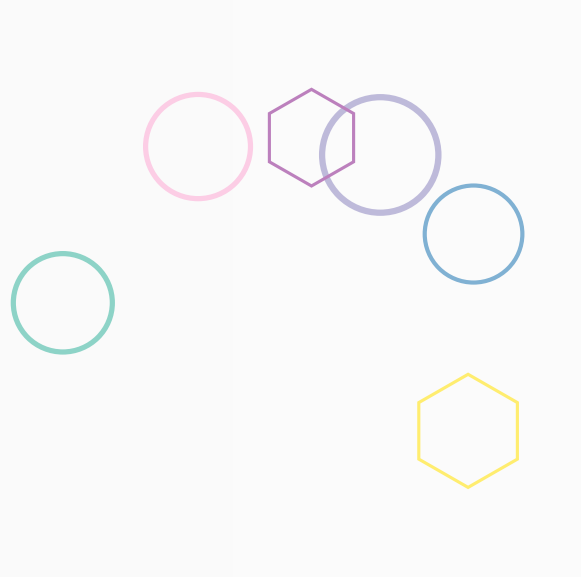[{"shape": "circle", "thickness": 2.5, "radius": 0.43, "center": [0.108, 0.475]}, {"shape": "circle", "thickness": 3, "radius": 0.5, "center": [0.654, 0.731]}, {"shape": "circle", "thickness": 2, "radius": 0.42, "center": [0.815, 0.594]}, {"shape": "circle", "thickness": 2.5, "radius": 0.45, "center": [0.341, 0.745]}, {"shape": "hexagon", "thickness": 1.5, "radius": 0.42, "center": [0.536, 0.761]}, {"shape": "hexagon", "thickness": 1.5, "radius": 0.49, "center": [0.805, 0.253]}]